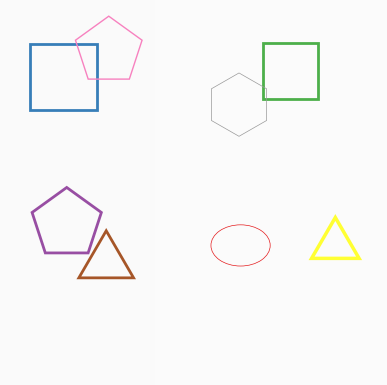[{"shape": "oval", "thickness": 0.5, "radius": 0.38, "center": [0.621, 0.363]}, {"shape": "square", "thickness": 2, "radius": 0.43, "center": [0.163, 0.801]}, {"shape": "square", "thickness": 2, "radius": 0.36, "center": [0.75, 0.816]}, {"shape": "pentagon", "thickness": 2, "radius": 0.47, "center": [0.172, 0.419]}, {"shape": "triangle", "thickness": 2.5, "radius": 0.35, "center": [0.865, 0.364]}, {"shape": "triangle", "thickness": 2, "radius": 0.41, "center": [0.274, 0.319]}, {"shape": "pentagon", "thickness": 1, "radius": 0.45, "center": [0.281, 0.868]}, {"shape": "hexagon", "thickness": 0.5, "radius": 0.41, "center": [0.617, 0.728]}]